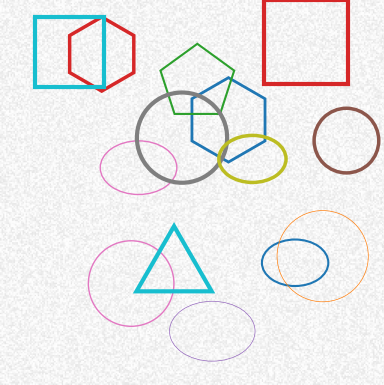[{"shape": "oval", "thickness": 1.5, "radius": 0.43, "center": [0.767, 0.317]}, {"shape": "hexagon", "thickness": 2, "radius": 0.55, "center": [0.593, 0.689]}, {"shape": "circle", "thickness": 0.5, "radius": 0.59, "center": [0.838, 0.335]}, {"shape": "pentagon", "thickness": 1.5, "radius": 0.5, "center": [0.513, 0.786]}, {"shape": "hexagon", "thickness": 2.5, "radius": 0.48, "center": [0.264, 0.86]}, {"shape": "square", "thickness": 3, "radius": 0.55, "center": [0.795, 0.89]}, {"shape": "oval", "thickness": 0.5, "radius": 0.56, "center": [0.551, 0.14]}, {"shape": "circle", "thickness": 2.5, "radius": 0.42, "center": [0.9, 0.635]}, {"shape": "circle", "thickness": 1, "radius": 0.56, "center": [0.341, 0.264]}, {"shape": "oval", "thickness": 1, "radius": 0.5, "center": [0.36, 0.564]}, {"shape": "circle", "thickness": 3, "radius": 0.59, "center": [0.473, 0.643]}, {"shape": "oval", "thickness": 2.5, "radius": 0.44, "center": [0.656, 0.587]}, {"shape": "triangle", "thickness": 3, "radius": 0.56, "center": [0.452, 0.3]}, {"shape": "square", "thickness": 3, "radius": 0.45, "center": [0.18, 0.865]}]